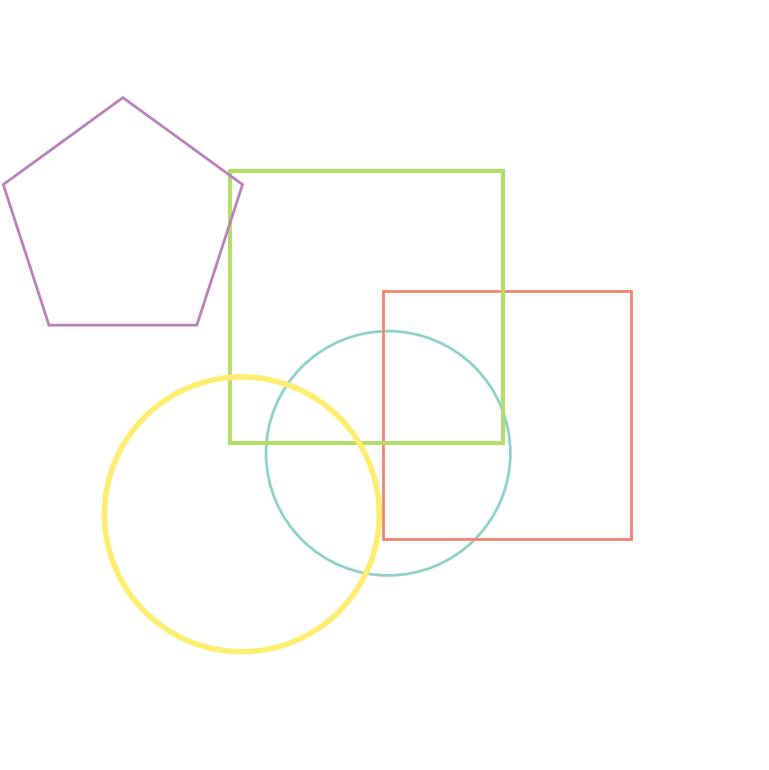[{"shape": "circle", "thickness": 1, "radius": 0.79, "center": [0.504, 0.411]}, {"shape": "square", "thickness": 1, "radius": 0.81, "center": [0.659, 0.461]}, {"shape": "square", "thickness": 1.5, "radius": 0.88, "center": [0.476, 0.602]}, {"shape": "pentagon", "thickness": 1, "radius": 0.82, "center": [0.16, 0.71]}, {"shape": "circle", "thickness": 2, "radius": 0.89, "center": [0.314, 0.332]}]